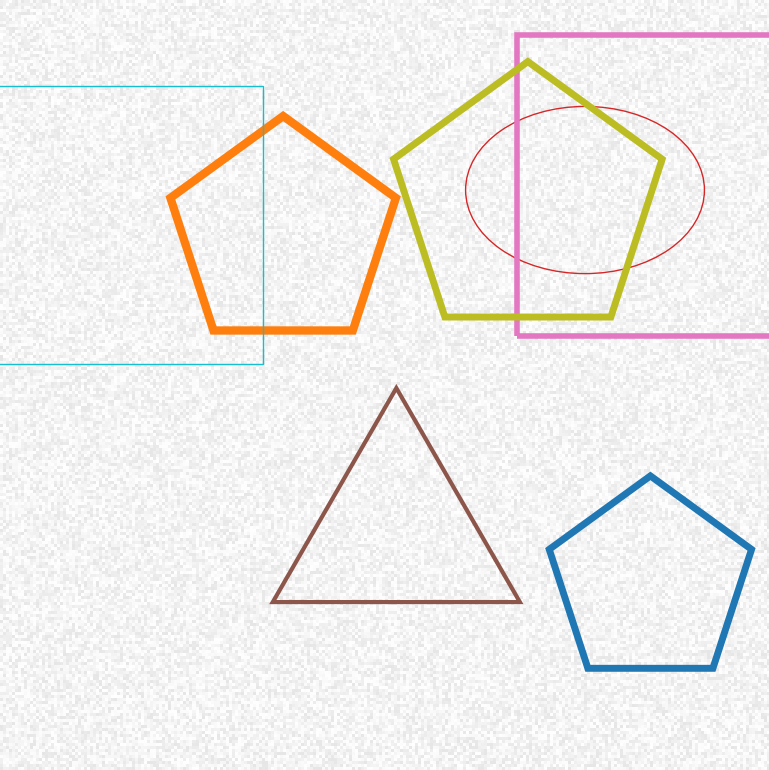[{"shape": "pentagon", "thickness": 2.5, "radius": 0.69, "center": [0.845, 0.244]}, {"shape": "pentagon", "thickness": 3, "radius": 0.77, "center": [0.368, 0.695]}, {"shape": "oval", "thickness": 0.5, "radius": 0.78, "center": [0.76, 0.753]}, {"shape": "triangle", "thickness": 1.5, "radius": 0.93, "center": [0.515, 0.311]}, {"shape": "square", "thickness": 2, "radius": 0.98, "center": [0.866, 0.759]}, {"shape": "pentagon", "thickness": 2.5, "radius": 0.92, "center": [0.686, 0.737]}, {"shape": "square", "thickness": 0.5, "radius": 0.9, "center": [0.161, 0.708]}]